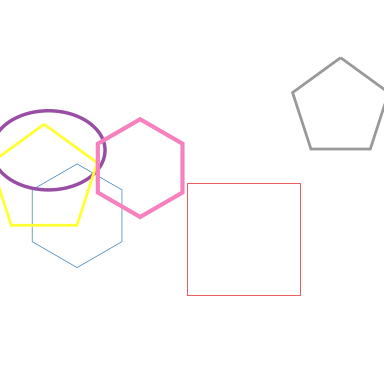[{"shape": "square", "thickness": 0.5, "radius": 0.73, "center": [0.632, 0.378]}, {"shape": "hexagon", "thickness": 0.5, "radius": 0.67, "center": [0.2, 0.44]}, {"shape": "oval", "thickness": 2.5, "radius": 0.73, "center": [0.126, 0.61]}, {"shape": "pentagon", "thickness": 2, "radius": 0.73, "center": [0.115, 0.532]}, {"shape": "hexagon", "thickness": 3, "radius": 0.63, "center": [0.364, 0.563]}, {"shape": "pentagon", "thickness": 2, "radius": 0.66, "center": [0.885, 0.719]}]